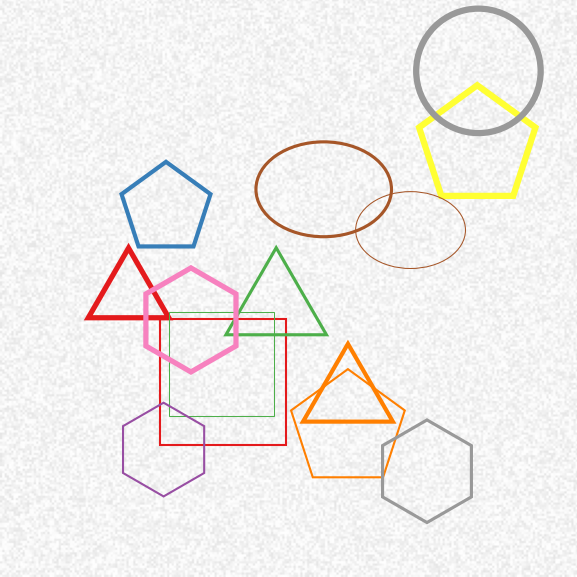[{"shape": "square", "thickness": 1, "radius": 0.55, "center": [0.386, 0.338]}, {"shape": "triangle", "thickness": 2.5, "radius": 0.4, "center": [0.223, 0.489]}, {"shape": "pentagon", "thickness": 2, "radius": 0.4, "center": [0.287, 0.638]}, {"shape": "triangle", "thickness": 1.5, "radius": 0.5, "center": [0.478, 0.47]}, {"shape": "square", "thickness": 0.5, "radius": 0.45, "center": [0.384, 0.369]}, {"shape": "hexagon", "thickness": 1, "radius": 0.41, "center": [0.283, 0.221]}, {"shape": "pentagon", "thickness": 1, "radius": 0.52, "center": [0.602, 0.256]}, {"shape": "triangle", "thickness": 2, "radius": 0.45, "center": [0.602, 0.314]}, {"shape": "pentagon", "thickness": 3, "radius": 0.53, "center": [0.826, 0.746]}, {"shape": "oval", "thickness": 1.5, "radius": 0.59, "center": [0.561, 0.671]}, {"shape": "oval", "thickness": 0.5, "radius": 0.48, "center": [0.711, 0.601]}, {"shape": "hexagon", "thickness": 2.5, "radius": 0.45, "center": [0.331, 0.445]}, {"shape": "circle", "thickness": 3, "radius": 0.54, "center": [0.828, 0.876]}, {"shape": "hexagon", "thickness": 1.5, "radius": 0.44, "center": [0.739, 0.183]}]